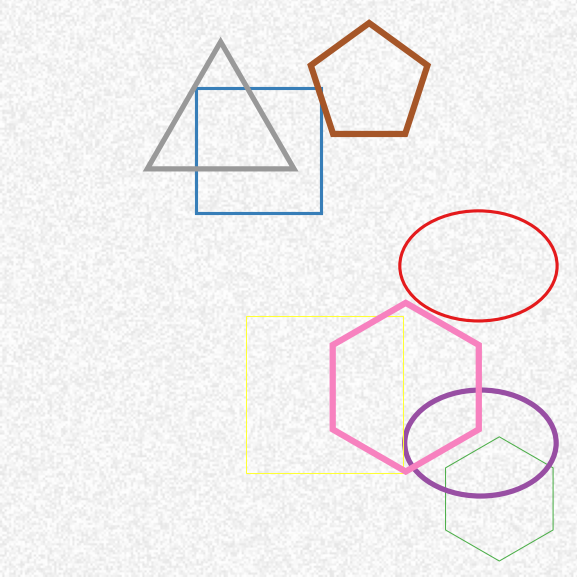[{"shape": "oval", "thickness": 1.5, "radius": 0.68, "center": [0.828, 0.539]}, {"shape": "square", "thickness": 1.5, "radius": 0.54, "center": [0.448, 0.739]}, {"shape": "hexagon", "thickness": 0.5, "radius": 0.54, "center": [0.865, 0.135]}, {"shape": "oval", "thickness": 2.5, "radius": 0.66, "center": [0.832, 0.232]}, {"shape": "square", "thickness": 0.5, "radius": 0.68, "center": [0.563, 0.317]}, {"shape": "pentagon", "thickness": 3, "radius": 0.53, "center": [0.639, 0.853]}, {"shape": "hexagon", "thickness": 3, "radius": 0.73, "center": [0.703, 0.329]}, {"shape": "triangle", "thickness": 2.5, "radius": 0.73, "center": [0.382, 0.78]}]